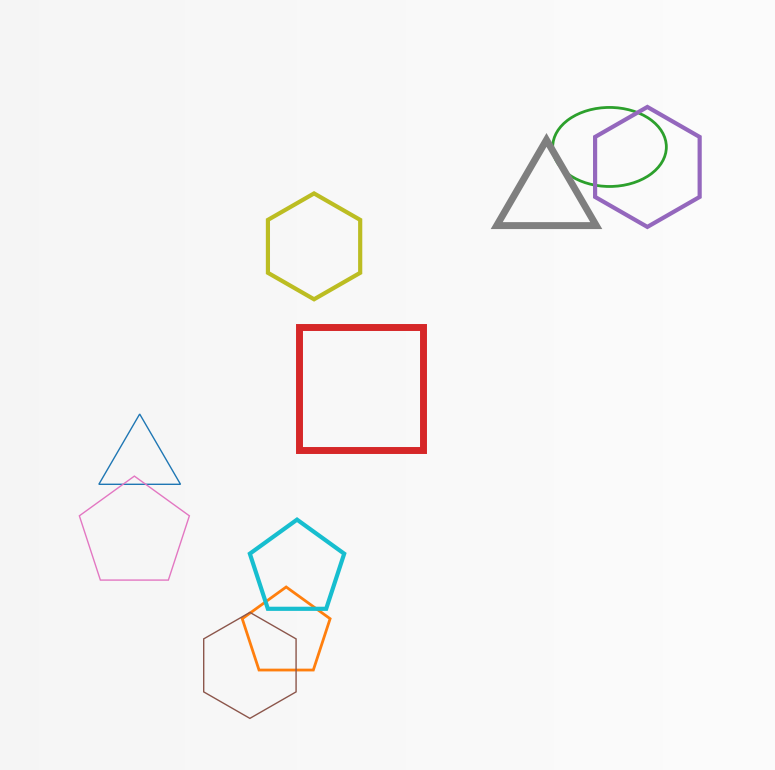[{"shape": "triangle", "thickness": 0.5, "radius": 0.3, "center": [0.18, 0.401]}, {"shape": "pentagon", "thickness": 1, "radius": 0.3, "center": [0.369, 0.178]}, {"shape": "oval", "thickness": 1, "radius": 0.37, "center": [0.786, 0.809]}, {"shape": "square", "thickness": 2.5, "radius": 0.4, "center": [0.466, 0.496]}, {"shape": "hexagon", "thickness": 1.5, "radius": 0.39, "center": [0.835, 0.783]}, {"shape": "hexagon", "thickness": 0.5, "radius": 0.34, "center": [0.322, 0.136]}, {"shape": "pentagon", "thickness": 0.5, "radius": 0.37, "center": [0.173, 0.307]}, {"shape": "triangle", "thickness": 2.5, "radius": 0.37, "center": [0.705, 0.744]}, {"shape": "hexagon", "thickness": 1.5, "radius": 0.34, "center": [0.405, 0.68]}, {"shape": "pentagon", "thickness": 1.5, "radius": 0.32, "center": [0.383, 0.261]}]